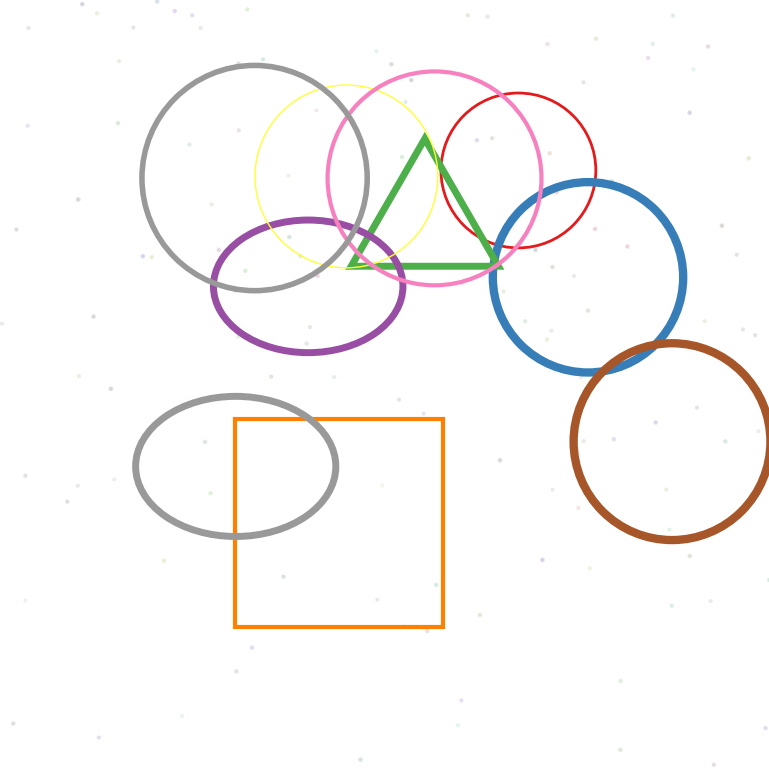[{"shape": "circle", "thickness": 1, "radius": 0.5, "center": [0.673, 0.779]}, {"shape": "circle", "thickness": 3, "radius": 0.62, "center": [0.764, 0.64]}, {"shape": "triangle", "thickness": 2.5, "radius": 0.55, "center": [0.552, 0.709]}, {"shape": "oval", "thickness": 2.5, "radius": 0.62, "center": [0.4, 0.628]}, {"shape": "square", "thickness": 1.5, "radius": 0.68, "center": [0.44, 0.321]}, {"shape": "circle", "thickness": 0.5, "radius": 0.59, "center": [0.45, 0.771]}, {"shape": "circle", "thickness": 3, "radius": 0.64, "center": [0.873, 0.426]}, {"shape": "circle", "thickness": 1.5, "radius": 0.69, "center": [0.564, 0.768]}, {"shape": "circle", "thickness": 2, "radius": 0.73, "center": [0.331, 0.769]}, {"shape": "oval", "thickness": 2.5, "radius": 0.65, "center": [0.306, 0.394]}]